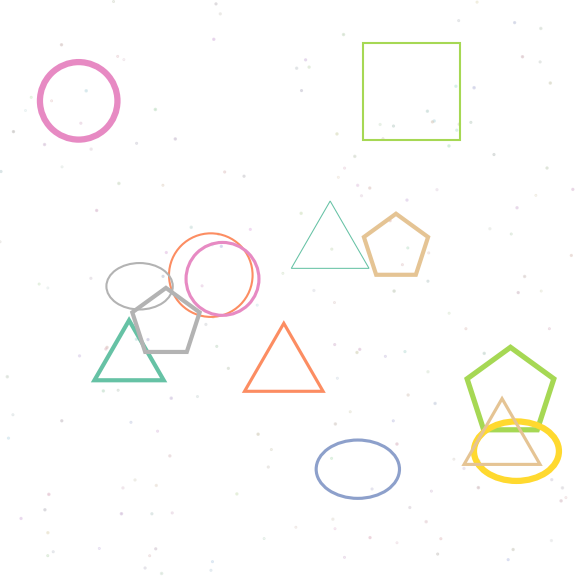[{"shape": "triangle", "thickness": 2, "radius": 0.35, "center": [0.224, 0.375]}, {"shape": "triangle", "thickness": 0.5, "radius": 0.39, "center": [0.572, 0.573]}, {"shape": "circle", "thickness": 1, "radius": 0.36, "center": [0.365, 0.523]}, {"shape": "triangle", "thickness": 1.5, "radius": 0.39, "center": [0.491, 0.361]}, {"shape": "oval", "thickness": 1.5, "radius": 0.36, "center": [0.62, 0.187]}, {"shape": "circle", "thickness": 3, "radius": 0.34, "center": [0.136, 0.825]}, {"shape": "circle", "thickness": 1.5, "radius": 0.32, "center": [0.385, 0.516]}, {"shape": "pentagon", "thickness": 2.5, "radius": 0.39, "center": [0.884, 0.319]}, {"shape": "square", "thickness": 1, "radius": 0.42, "center": [0.712, 0.841]}, {"shape": "oval", "thickness": 3, "radius": 0.37, "center": [0.894, 0.218]}, {"shape": "pentagon", "thickness": 2, "radius": 0.29, "center": [0.686, 0.571]}, {"shape": "triangle", "thickness": 1.5, "radius": 0.38, "center": [0.869, 0.233]}, {"shape": "oval", "thickness": 1, "radius": 0.29, "center": [0.242, 0.503]}, {"shape": "pentagon", "thickness": 2, "radius": 0.31, "center": [0.287, 0.439]}]